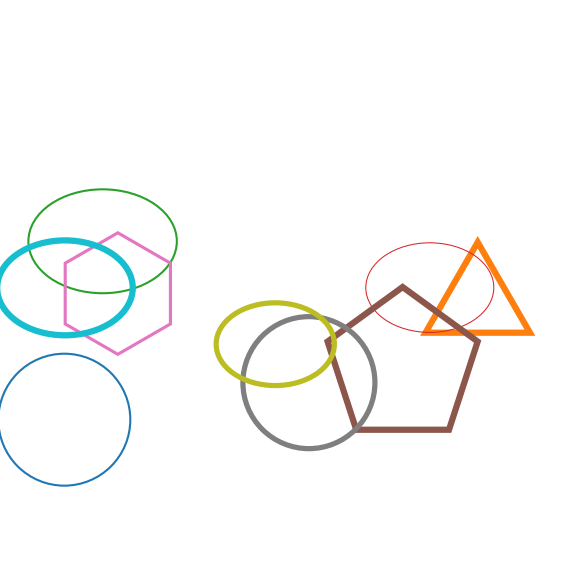[{"shape": "circle", "thickness": 1, "radius": 0.57, "center": [0.111, 0.272]}, {"shape": "triangle", "thickness": 3, "radius": 0.52, "center": [0.827, 0.475]}, {"shape": "oval", "thickness": 1, "radius": 0.64, "center": [0.178, 0.581]}, {"shape": "oval", "thickness": 0.5, "radius": 0.55, "center": [0.744, 0.501]}, {"shape": "pentagon", "thickness": 3, "radius": 0.68, "center": [0.697, 0.365]}, {"shape": "hexagon", "thickness": 1.5, "radius": 0.53, "center": [0.204, 0.491]}, {"shape": "circle", "thickness": 2.5, "radius": 0.57, "center": [0.535, 0.337]}, {"shape": "oval", "thickness": 2.5, "radius": 0.51, "center": [0.477, 0.403]}, {"shape": "oval", "thickness": 3, "radius": 0.59, "center": [0.112, 0.501]}]